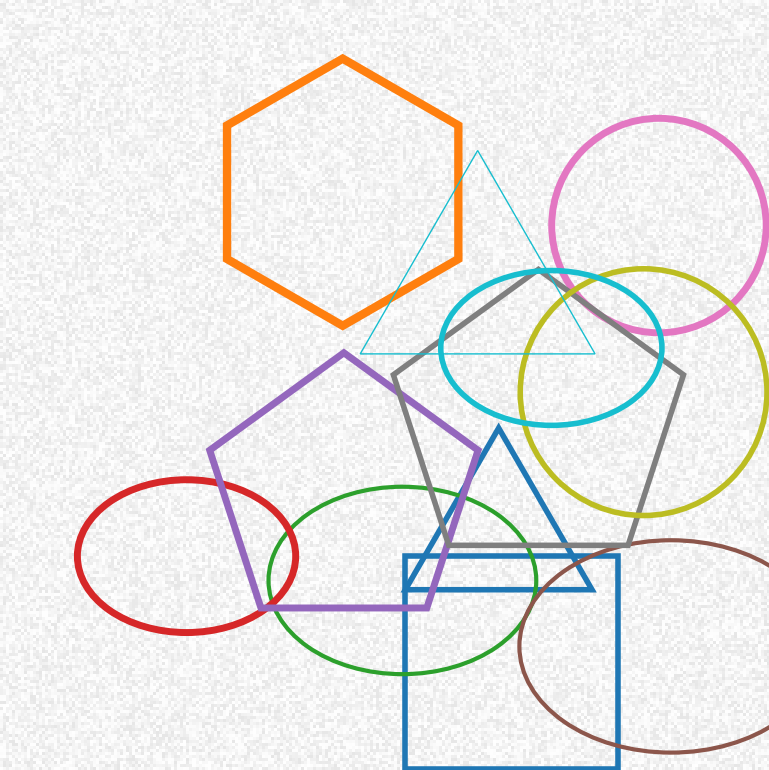[{"shape": "triangle", "thickness": 2, "radius": 0.7, "center": [0.648, 0.304]}, {"shape": "square", "thickness": 2, "radius": 0.69, "center": [0.664, 0.139]}, {"shape": "hexagon", "thickness": 3, "radius": 0.87, "center": [0.445, 0.75]}, {"shape": "oval", "thickness": 1.5, "radius": 0.87, "center": [0.523, 0.246]}, {"shape": "oval", "thickness": 2.5, "radius": 0.71, "center": [0.242, 0.278]}, {"shape": "pentagon", "thickness": 2.5, "radius": 0.92, "center": [0.447, 0.359]}, {"shape": "oval", "thickness": 1.5, "radius": 0.98, "center": [0.872, 0.16]}, {"shape": "circle", "thickness": 2.5, "radius": 0.7, "center": [0.856, 0.707]}, {"shape": "pentagon", "thickness": 2, "radius": 0.99, "center": [0.699, 0.452]}, {"shape": "circle", "thickness": 2, "radius": 0.8, "center": [0.836, 0.491]}, {"shape": "oval", "thickness": 2, "radius": 0.72, "center": [0.716, 0.548]}, {"shape": "triangle", "thickness": 0.5, "radius": 0.88, "center": [0.62, 0.628]}]